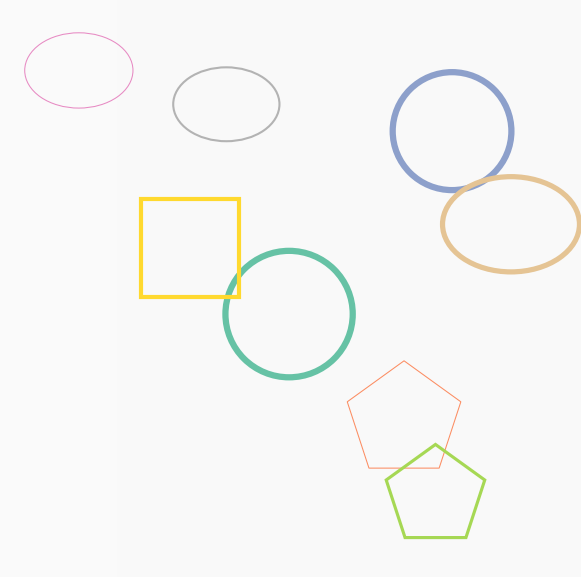[{"shape": "circle", "thickness": 3, "radius": 0.55, "center": [0.497, 0.455]}, {"shape": "pentagon", "thickness": 0.5, "radius": 0.51, "center": [0.695, 0.272]}, {"shape": "circle", "thickness": 3, "radius": 0.51, "center": [0.778, 0.772]}, {"shape": "oval", "thickness": 0.5, "radius": 0.47, "center": [0.136, 0.877]}, {"shape": "pentagon", "thickness": 1.5, "radius": 0.45, "center": [0.749, 0.14]}, {"shape": "square", "thickness": 2, "radius": 0.42, "center": [0.327, 0.57]}, {"shape": "oval", "thickness": 2.5, "radius": 0.59, "center": [0.879, 0.611]}, {"shape": "oval", "thickness": 1, "radius": 0.46, "center": [0.389, 0.819]}]